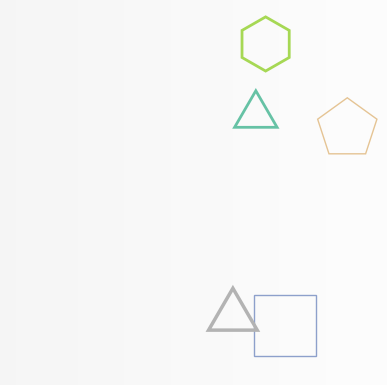[{"shape": "triangle", "thickness": 2, "radius": 0.32, "center": [0.66, 0.701]}, {"shape": "square", "thickness": 1, "radius": 0.4, "center": [0.735, 0.156]}, {"shape": "hexagon", "thickness": 2, "radius": 0.35, "center": [0.685, 0.886]}, {"shape": "pentagon", "thickness": 1, "radius": 0.4, "center": [0.896, 0.666]}, {"shape": "triangle", "thickness": 2.5, "radius": 0.36, "center": [0.601, 0.179]}]